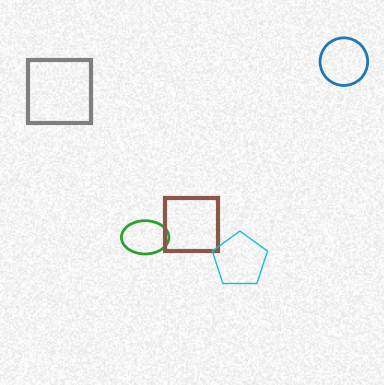[{"shape": "circle", "thickness": 2, "radius": 0.31, "center": [0.893, 0.84]}, {"shape": "oval", "thickness": 2, "radius": 0.31, "center": [0.377, 0.384]}, {"shape": "square", "thickness": 3, "radius": 0.35, "center": [0.497, 0.417]}, {"shape": "square", "thickness": 3, "radius": 0.41, "center": [0.154, 0.763]}, {"shape": "pentagon", "thickness": 1, "radius": 0.38, "center": [0.623, 0.325]}]